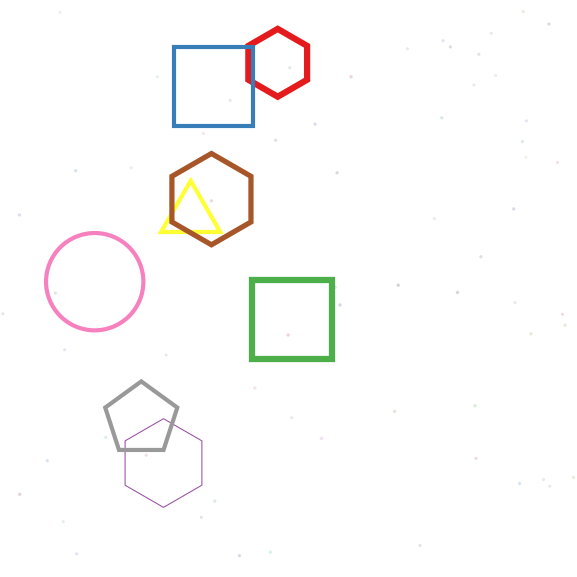[{"shape": "hexagon", "thickness": 3, "radius": 0.29, "center": [0.481, 0.89]}, {"shape": "square", "thickness": 2, "radius": 0.34, "center": [0.369, 0.849]}, {"shape": "square", "thickness": 3, "radius": 0.34, "center": [0.506, 0.446]}, {"shape": "hexagon", "thickness": 0.5, "radius": 0.38, "center": [0.283, 0.197]}, {"shape": "triangle", "thickness": 2, "radius": 0.3, "center": [0.33, 0.627]}, {"shape": "hexagon", "thickness": 2.5, "radius": 0.4, "center": [0.366, 0.654]}, {"shape": "circle", "thickness": 2, "radius": 0.42, "center": [0.164, 0.511]}, {"shape": "pentagon", "thickness": 2, "radius": 0.33, "center": [0.245, 0.273]}]